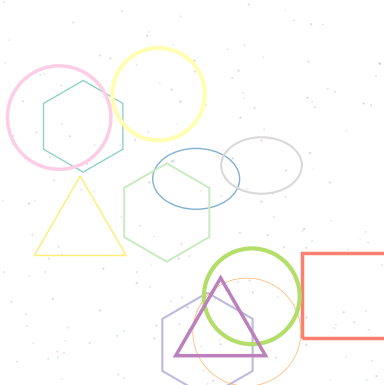[{"shape": "hexagon", "thickness": 1, "radius": 0.59, "center": [0.216, 0.672]}, {"shape": "circle", "thickness": 3, "radius": 0.6, "center": [0.412, 0.755]}, {"shape": "hexagon", "thickness": 1.5, "radius": 0.68, "center": [0.539, 0.104]}, {"shape": "square", "thickness": 2.5, "radius": 0.56, "center": [0.895, 0.233]}, {"shape": "oval", "thickness": 1, "radius": 0.56, "center": [0.51, 0.535]}, {"shape": "circle", "thickness": 0.5, "radius": 0.7, "center": [0.641, 0.137]}, {"shape": "circle", "thickness": 3, "radius": 0.62, "center": [0.654, 0.23]}, {"shape": "circle", "thickness": 2.5, "radius": 0.67, "center": [0.154, 0.695]}, {"shape": "oval", "thickness": 1.5, "radius": 0.52, "center": [0.679, 0.57]}, {"shape": "triangle", "thickness": 2.5, "radius": 0.67, "center": [0.573, 0.143]}, {"shape": "hexagon", "thickness": 1.5, "radius": 0.64, "center": [0.433, 0.448]}, {"shape": "triangle", "thickness": 1, "radius": 0.69, "center": [0.208, 0.405]}]